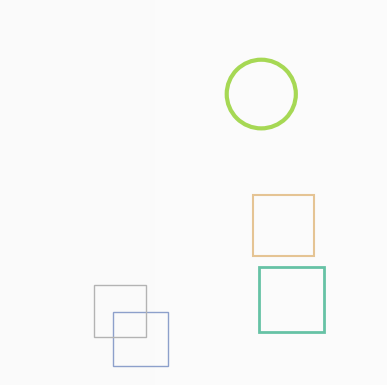[{"shape": "square", "thickness": 2, "radius": 0.42, "center": [0.752, 0.222]}, {"shape": "square", "thickness": 1, "radius": 0.35, "center": [0.363, 0.118]}, {"shape": "circle", "thickness": 3, "radius": 0.45, "center": [0.674, 0.756]}, {"shape": "square", "thickness": 1.5, "radius": 0.39, "center": [0.733, 0.414]}, {"shape": "square", "thickness": 1, "radius": 0.33, "center": [0.309, 0.193]}]